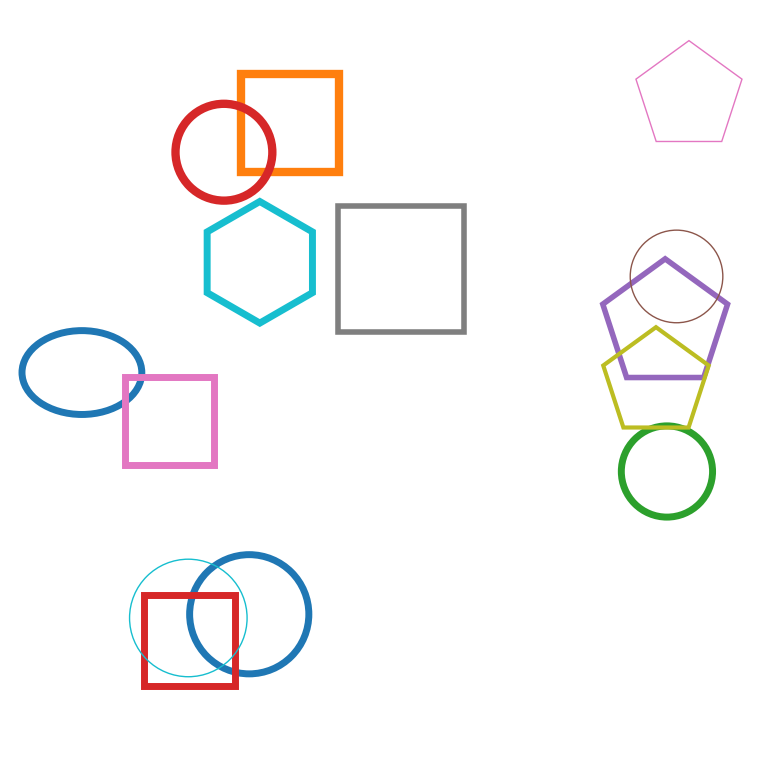[{"shape": "oval", "thickness": 2.5, "radius": 0.39, "center": [0.106, 0.516]}, {"shape": "circle", "thickness": 2.5, "radius": 0.39, "center": [0.324, 0.202]}, {"shape": "square", "thickness": 3, "radius": 0.32, "center": [0.377, 0.84]}, {"shape": "circle", "thickness": 2.5, "radius": 0.3, "center": [0.866, 0.388]}, {"shape": "square", "thickness": 2.5, "radius": 0.29, "center": [0.246, 0.168]}, {"shape": "circle", "thickness": 3, "radius": 0.31, "center": [0.291, 0.802]}, {"shape": "pentagon", "thickness": 2, "radius": 0.43, "center": [0.864, 0.579]}, {"shape": "circle", "thickness": 0.5, "radius": 0.3, "center": [0.879, 0.641]}, {"shape": "pentagon", "thickness": 0.5, "radius": 0.36, "center": [0.895, 0.875]}, {"shape": "square", "thickness": 2.5, "radius": 0.29, "center": [0.22, 0.453]}, {"shape": "square", "thickness": 2, "radius": 0.41, "center": [0.521, 0.651]}, {"shape": "pentagon", "thickness": 1.5, "radius": 0.36, "center": [0.852, 0.503]}, {"shape": "hexagon", "thickness": 2.5, "radius": 0.39, "center": [0.337, 0.659]}, {"shape": "circle", "thickness": 0.5, "radius": 0.38, "center": [0.245, 0.197]}]